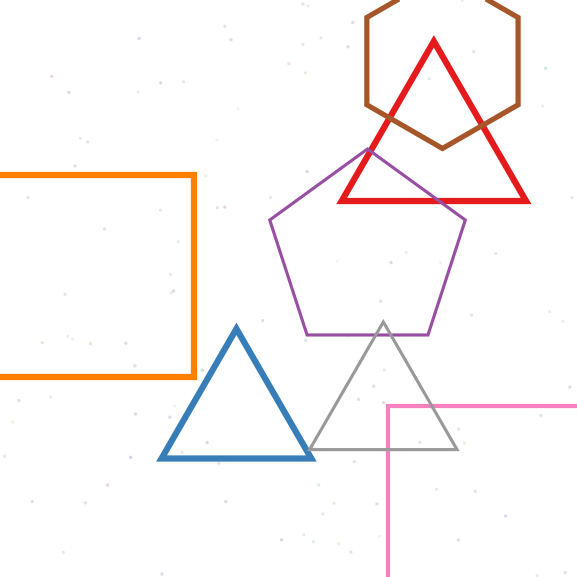[{"shape": "triangle", "thickness": 3, "radius": 0.92, "center": [0.751, 0.743]}, {"shape": "triangle", "thickness": 3, "radius": 0.75, "center": [0.409, 0.28]}, {"shape": "pentagon", "thickness": 1.5, "radius": 0.89, "center": [0.636, 0.563]}, {"shape": "square", "thickness": 3, "radius": 0.88, "center": [0.161, 0.521]}, {"shape": "hexagon", "thickness": 2.5, "radius": 0.76, "center": [0.766, 0.893]}, {"shape": "square", "thickness": 2, "radius": 0.97, "center": [0.865, 0.103]}, {"shape": "triangle", "thickness": 1.5, "radius": 0.74, "center": [0.664, 0.294]}]